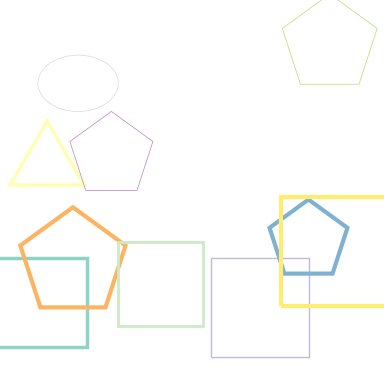[{"shape": "square", "thickness": 2.5, "radius": 0.58, "center": [0.11, 0.214]}, {"shape": "triangle", "thickness": 2.5, "radius": 0.55, "center": [0.122, 0.575]}, {"shape": "square", "thickness": 1, "radius": 0.64, "center": [0.675, 0.202]}, {"shape": "pentagon", "thickness": 3, "radius": 0.53, "center": [0.801, 0.375]}, {"shape": "pentagon", "thickness": 3, "radius": 0.72, "center": [0.189, 0.318]}, {"shape": "pentagon", "thickness": 0.5, "radius": 0.65, "center": [0.856, 0.886]}, {"shape": "oval", "thickness": 0.5, "radius": 0.52, "center": [0.203, 0.784]}, {"shape": "pentagon", "thickness": 0.5, "radius": 0.57, "center": [0.289, 0.597]}, {"shape": "square", "thickness": 2, "radius": 0.55, "center": [0.417, 0.263]}, {"shape": "square", "thickness": 3, "radius": 0.71, "center": [0.871, 0.347]}]